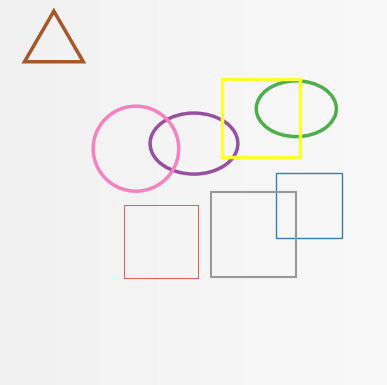[{"shape": "square", "thickness": 0.5, "radius": 0.47, "center": [0.415, 0.373]}, {"shape": "square", "thickness": 1, "radius": 0.43, "center": [0.798, 0.466]}, {"shape": "oval", "thickness": 2.5, "radius": 0.52, "center": [0.765, 0.718]}, {"shape": "oval", "thickness": 2.5, "radius": 0.57, "center": [0.501, 0.627]}, {"shape": "square", "thickness": 2.5, "radius": 0.5, "center": [0.674, 0.694]}, {"shape": "triangle", "thickness": 2.5, "radius": 0.44, "center": [0.139, 0.883]}, {"shape": "circle", "thickness": 2.5, "radius": 0.55, "center": [0.351, 0.614]}, {"shape": "square", "thickness": 1.5, "radius": 0.55, "center": [0.654, 0.391]}]